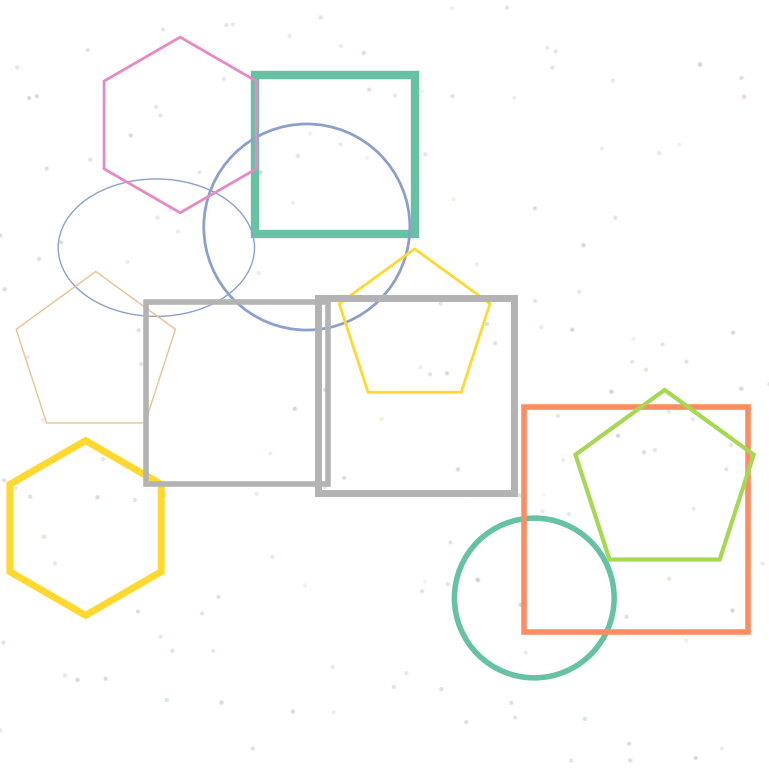[{"shape": "circle", "thickness": 2, "radius": 0.52, "center": [0.694, 0.223]}, {"shape": "square", "thickness": 3, "radius": 0.52, "center": [0.435, 0.799]}, {"shape": "square", "thickness": 2, "radius": 0.73, "center": [0.826, 0.325]}, {"shape": "circle", "thickness": 1, "radius": 0.67, "center": [0.398, 0.705]}, {"shape": "oval", "thickness": 0.5, "radius": 0.64, "center": [0.203, 0.678]}, {"shape": "hexagon", "thickness": 1, "radius": 0.57, "center": [0.234, 0.838]}, {"shape": "pentagon", "thickness": 1.5, "radius": 0.61, "center": [0.863, 0.372]}, {"shape": "hexagon", "thickness": 2.5, "radius": 0.57, "center": [0.111, 0.314]}, {"shape": "pentagon", "thickness": 1, "radius": 0.51, "center": [0.538, 0.574]}, {"shape": "pentagon", "thickness": 0.5, "radius": 0.54, "center": [0.124, 0.539]}, {"shape": "square", "thickness": 2.5, "radius": 0.64, "center": [0.541, 0.486]}, {"shape": "square", "thickness": 2, "radius": 0.59, "center": [0.308, 0.49]}]